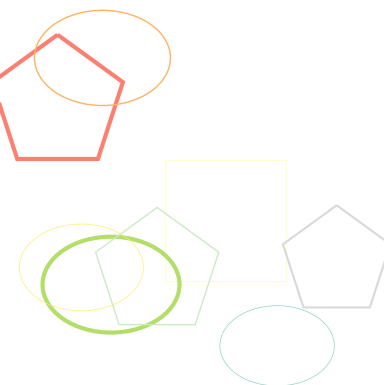[{"shape": "oval", "thickness": 0.5, "radius": 0.74, "center": [0.72, 0.102]}, {"shape": "square", "thickness": 0.5, "radius": 0.79, "center": [0.586, 0.427]}, {"shape": "pentagon", "thickness": 3, "radius": 0.89, "center": [0.15, 0.731]}, {"shape": "oval", "thickness": 1, "radius": 0.88, "center": [0.266, 0.85]}, {"shape": "oval", "thickness": 3, "radius": 0.89, "center": [0.288, 0.261]}, {"shape": "pentagon", "thickness": 1.5, "radius": 0.73, "center": [0.874, 0.32]}, {"shape": "pentagon", "thickness": 1, "radius": 0.84, "center": [0.408, 0.293]}, {"shape": "oval", "thickness": 0.5, "radius": 0.81, "center": [0.211, 0.305]}]